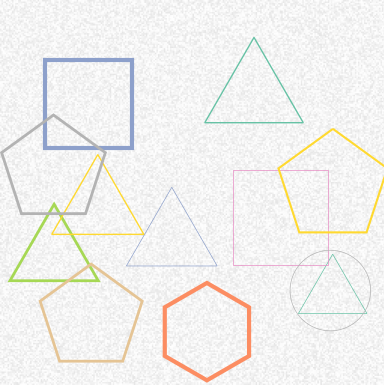[{"shape": "triangle", "thickness": 1, "radius": 0.74, "center": [0.66, 0.755]}, {"shape": "triangle", "thickness": 0.5, "radius": 0.51, "center": [0.864, 0.237]}, {"shape": "hexagon", "thickness": 3, "radius": 0.63, "center": [0.537, 0.139]}, {"shape": "square", "thickness": 3, "radius": 0.57, "center": [0.229, 0.73]}, {"shape": "triangle", "thickness": 0.5, "radius": 0.68, "center": [0.446, 0.377]}, {"shape": "square", "thickness": 0.5, "radius": 0.62, "center": [0.729, 0.434]}, {"shape": "triangle", "thickness": 2, "radius": 0.66, "center": [0.141, 0.337]}, {"shape": "pentagon", "thickness": 1.5, "radius": 0.74, "center": [0.865, 0.517]}, {"shape": "triangle", "thickness": 1, "radius": 0.69, "center": [0.254, 0.46]}, {"shape": "pentagon", "thickness": 2, "radius": 0.7, "center": [0.237, 0.175]}, {"shape": "pentagon", "thickness": 2, "radius": 0.71, "center": [0.139, 0.56]}, {"shape": "circle", "thickness": 0.5, "radius": 0.52, "center": [0.858, 0.245]}]